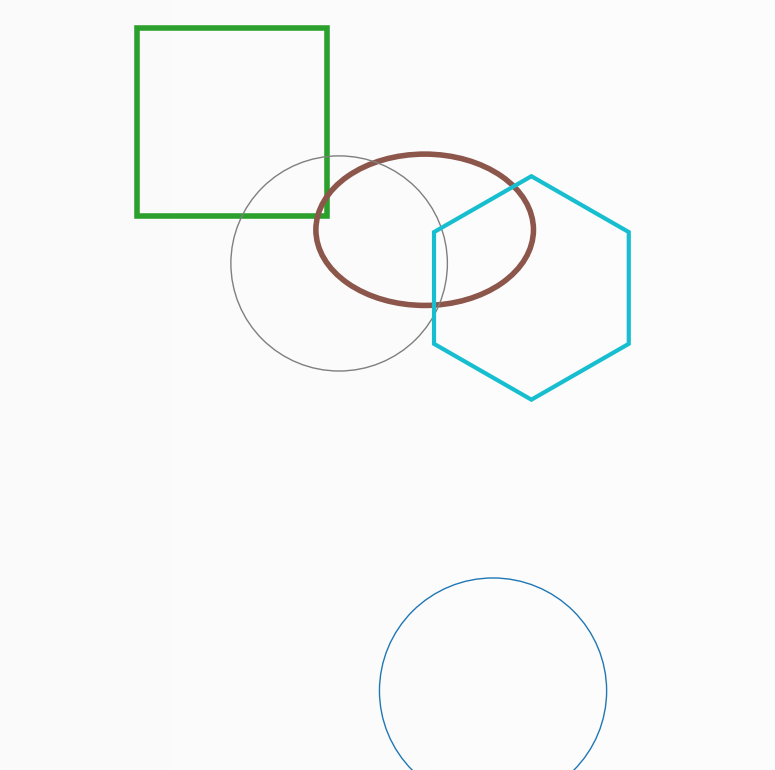[{"shape": "circle", "thickness": 0.5, "radius": 0.73, "center": [0.636, 0.103]}, {"shape": "square", "thickness": 2, "radius": 0.61, "center": [0.299, 0.842]}, {"shape": "oval", "thickness": 2, "radius": 0.7, "center": [0.548, 0.702]}, {"shape": "circle", "thickness": 0.5, "radius": 0.7, "center": [0.438, 0.658]}, {"shape": "hexagon", "thickness": 1.5, "radius": 0.73, "center": [0.686, 0.626]}]